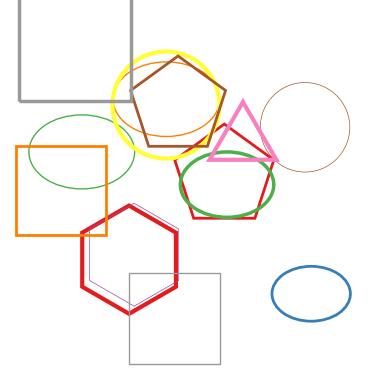[{"shape": "hexagon", "thickness": 3, "radius": 0.7, "center": [0.335, 0.325]}, {"shape": "pentagon", "thickness": 2, "radius": 0.68, "center": [0.583, 0.543]}, {"shape": "oval", "thickness": 2, "radius": 0.51, "center": [0.808, 0.237]}, {"shape": "oval", "thickness": 1, "radius": 0.69, "center": [0.212, 0.605]}, {"shape": "oval", "thickness": 2.5, "radius": 0.61, "center": [0.59, 0.52]}, {"shape": "hexagon", "thickness": 0.5, "radius": 0.67, "center": [0.348, 0.338]}, {"shape": "oval", "thickness": 1, "radius": 0.69, "center": [0.432, 0.742]}, {"shape": "square", "thickness": 2, "radius": 0.58, "center": [0.158, 0.506]}, {"shape": "circle", "thickness": 3, "radius": 0.69, "center": [0.431, 0.727]}, {"shape": "pentagon", "thickness": 2, "radius": 0.65, "center": [0.463, 0.725]}, {"shape": "circle", "thickness": 0.5, "radius": 0.58, "center": [0.792, 0.669]}, {"shape": "triangle", "thickness": 3, "radius": 0.5, "center": [0.631, 0.635]}, {"shape": "square", "thickness": 2.5, "radius": 0.73, "center": [0.195, 0.882]}, {"shape": "square", "thickness": 1, "radius": 0.59, "center": [0.453, 0.172]}]